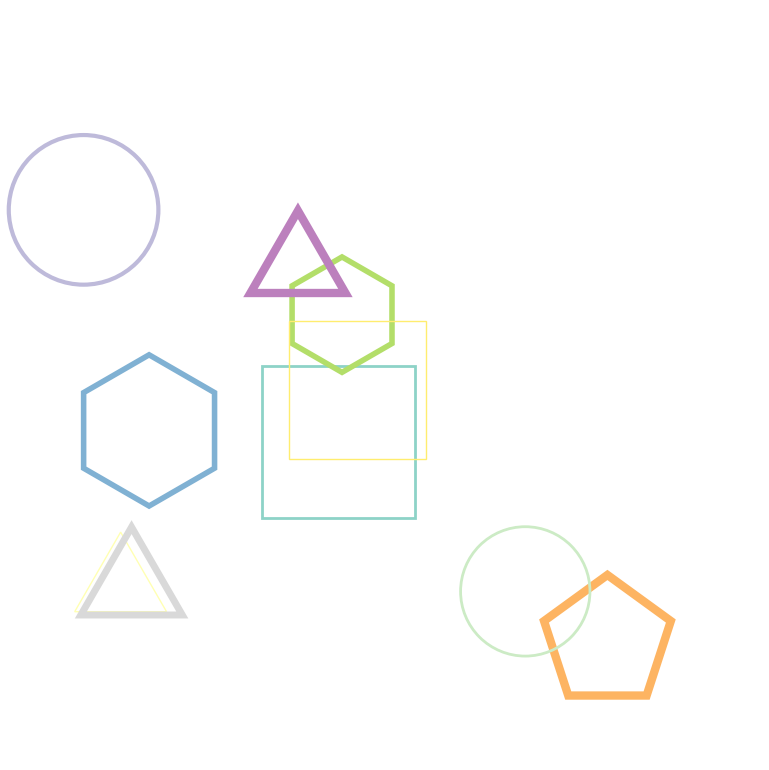[{"shape": "square", "thickness": 1, "radius": 0.5, "center": [0.44, 0.426]}, {"shape": "triangle", "thickness": 0.5, "radius": 0.34, "center": [0.157, 0.24]}, {"shape": "circle", "thickness": 1.5, "radius": 0.49, "center": [0.109, 0.727]}, {"shape": "hexagon", "thickness": 2, "radius": 0.49, "center": [0.194, 0.441]}, {"shape": "pentagon", "thickness": 3, "radius": 0.43, "center": [0.789, 0.167]}, {"shape": "hexagon", "thickness": 2, "radius": 0.37, "center": [0.444, 0.591]}, {"shape": "triangle", "thickness": 2.5, "radius": 0.38, "center": [0.171, 0.239]}, {"shape": "triangle", "thickness": 3, "radius": 0.36, "center": [0.387, 0.655]}, {"shape": "circle", "thickness": 1, "radius": 0.42, "center": [0.682, 0.232]}, {"shape": "square", "thickness": 0.5, "radius": 0.45, "center": [0.465, 0.493]}]